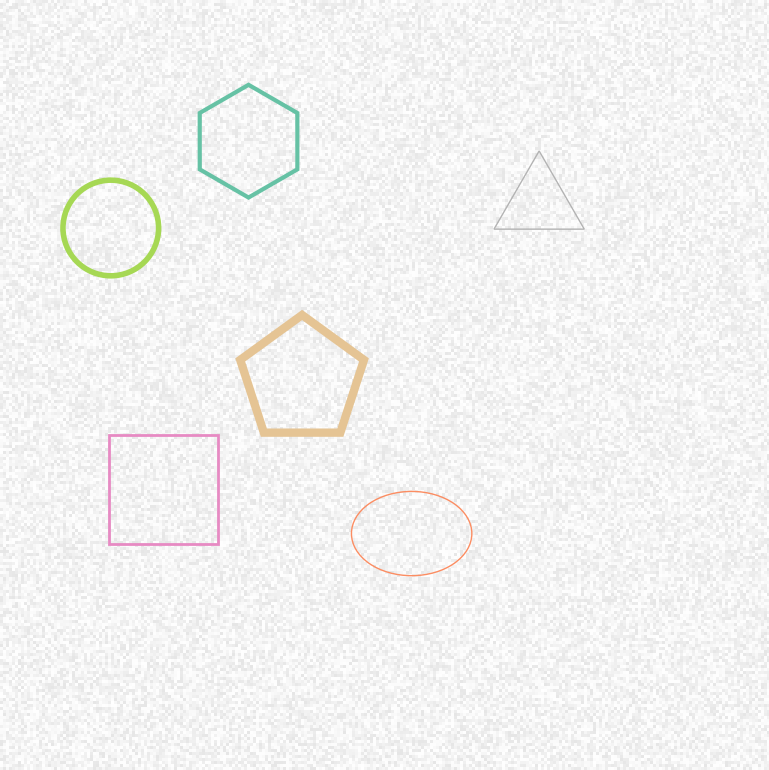[{"shape": "hexagon", "thickness": 1.5, "radius": 0.37, "center": [0.323, 0.817]}, {"shape": "oval", "thickness": 0.5, "radius": 0.39, "center": [0.535, 0.307]}, {"shape": "square", "thickness": 1, "radius": 0.35, "center": [0.212, 0.364]}, {"shape": "circle", "thickness": 2, "radius": 0.31, "center": [0.144, 0.704]}, {"shape": "pentagon", "thickness": 3, "radius": 0.42, "center": [0.392, 0.506]}, {"shape": "triangle", "thickness": 0.5, "radius": 0.34, "center": [0.7, 0.736]}]